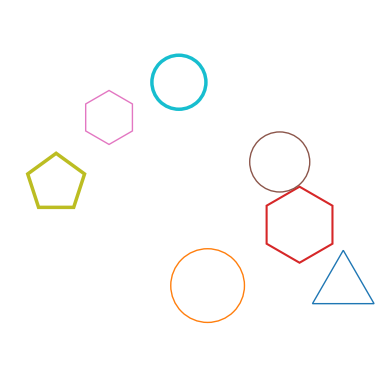[{"shape": "triangle", "thickness": 1, "radius": 0.46, "center": [0.892, 0.257]}, {"shape": "circle", "thickness": 1, "radius": 0.48, "center": [0.539, 0.258]}, {"shape": "hexagon", "thickness": 1.5, "radius": 0.49, "center": [0.778, 0.416]}, {"shape": "circle", "thickness": 1, "radius": 0.39, "center": [0.727, 0.579]}, {"shape": "hexagon", "thickness": 1, "radius": 0.35, "center": [0.283, 0.695]}, {"shape": "pentagon", "thickness": 2.5, "radius": 0.39, "center": [0.146, 0.524]}, {"shape": "circle", "thickness": 2.5, "radius": 0.35, "center": [0.465, 0.786]}]